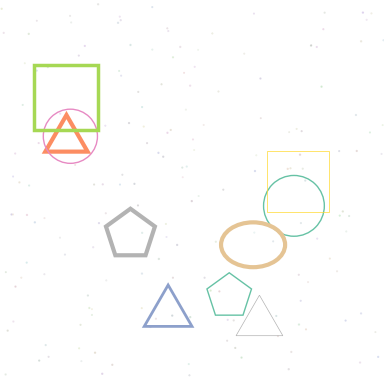[{"shape": "circle", "thickness": 1, "radius": 0.39, "center": [0.764, 0.465]}, {"shape": "pentagon", "thickness": 1, "radius": 0.3, "center": [0.595, 0.231]}, {"shape": "triangle", "thickness": 3, "radius": 0.32, "center": [0.173, 0.638]}, {"shape": "triangle", "thickness": 2, "radius": 0.36, "center": [0.437, 0.188]}, {"shape": "circle", "thickness": 1, "radius": 0.35, "center": [0.183, 0.646]}, {"shape": "square", "thickness": 2.5, "radius": 0.42, "center": [0.173, 0.747]}, {"shape": "square", "thickness": 0.5, "radius": 0.4, "center": [0.774, 0.528]}, {"shape": "oval", "thickness": 3, "radius": 0.42, "center": [0.657, 0.364]}, {"shape": "pentagon", "thickness": 3, "radius": 0.33, "center": [0.339, 0.391]}, {"shape": "triangle", "thickness": 0.5, "radius": 0.35, "center": [0.674, 0.163]}]